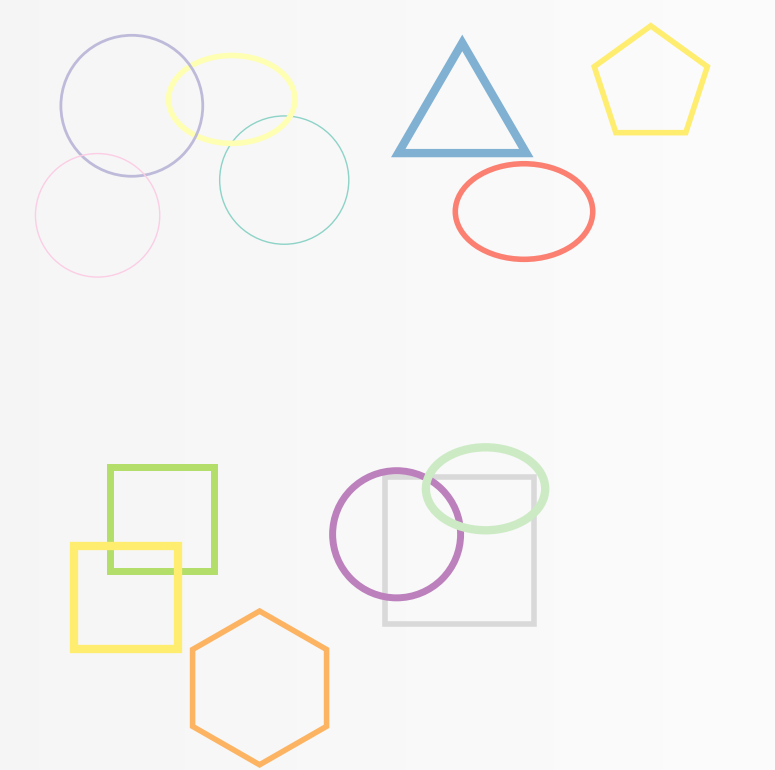[{"shape": "circle", "thickness": 0.5, "radius": 0.42, "center": [0.367, 0.766]}, {"shape": "oval", "thickness": 2, "radius": 0.41, "center": [0.299, 0.871]}, {"shape": "circle", "thickness": 1, "radius": 0.46, "center": [0.17, 0.863]}, {"shape": "oval", "thickness": 2, "radius": 0.44, "center": [0.676, 0.725]}, {"shape": "triangle", "thickness": 3, "radius": 0.48, "center": [0.596, 0.849]}, {"shape": "hexagon", "thickness": 2, "radius": 0.5, "center": [0.335, 0.107]}, {"shape": "square", "thickness": 2.5, "radius": 0.34, "center": [0.209, 0.326]}, {"shape": "circle", "thickness": 0.5, "radius": 0.4, "center": [0.126, 0.72]}, {"shape": "square", "thickness": 2, "radius": 0.48, "center": [0.593, 0.285]}, {"shape": "circle", "thickness": 2.5, "radius": 0.41, "center": [0.512, 0.306]}, {"shape": "oval", "thickness": 3, "radius": 0.38, "center": [0.627, 0.365]}, {"shape": "square", "thickness": 3, "radius": 0.34, "center": [0.162, 0.224]}, {"shape": "pentagon", "thickness": 2, "radius": 0.38, "center": [0.84, 0.89]}]